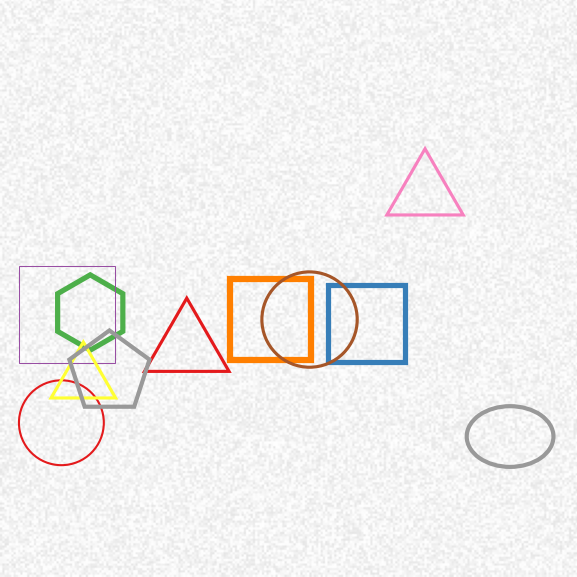[{"shape": "circle", "thickness": 1, "radius": 0.37, "center": [0.106, 0.267]}, {"shape": "triangle", "thickness": 1.5, "radius": 0.42, "center": [0.323, 0.398]}, {"shape": "square", "thickness": 2.5, "radius": 0.33, "center": [0.635, 0.439]}, {"shape": "hexagon", "thickness": 2.5, "radius": 0.33, "center": [0.156, 0.458]}, {"shape": "square", "thickness": 0.5, "radius": 0.42, "center": [0.116, 0.454]}, {"shape": "square", "thickness": 3, "radius": 0.35, "center": [0.469, 0.446]}, {"shape": "triangle", "thickness": 1.5, "radius": 0.32, "center": [0.144, 0.342]}, {"shape": "circle", "thickness": 1.5, "radius": 0.41, "center": [0.536, 0.446]}, {"shape": "triangle", "thickness": 1.5, "radius": 0.38, "center": [0.736, 0.665]}, {"shape": "oval", "thickness": 2, "radius": 0.38, "center": [0.883, 0.243]}, {"shape": "pentagon", "thickness": 2, "radius": 0.36, "center": [0.189, 0.354]}]